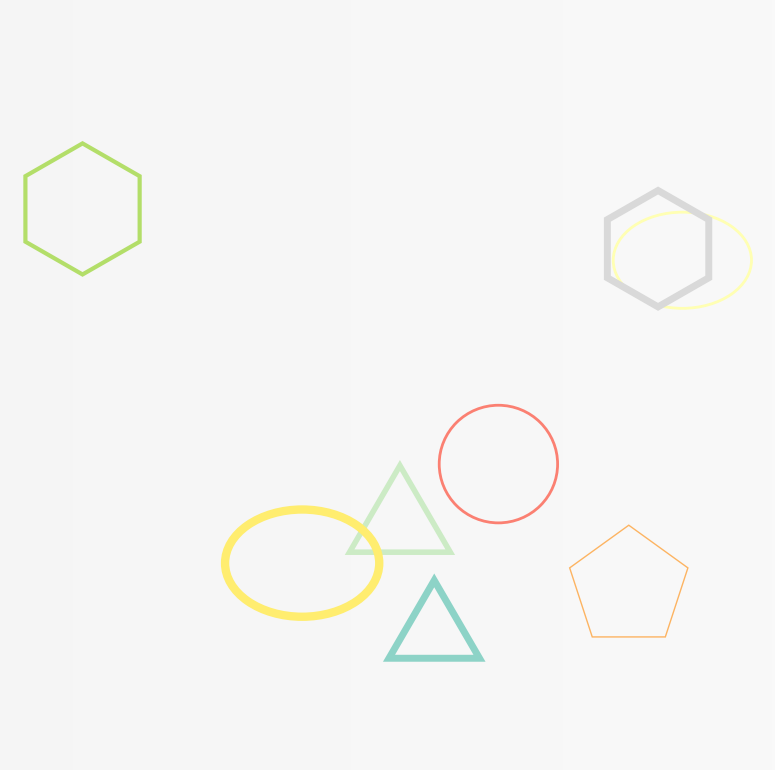[{"shape": "triangle", "thickness": 2.5, "radius": 0.34, "center": [0.56, 0.179]}, {"shape": "oval", "thickness": 1, "radius": 0.45, "center": [0.88, 0.662]}, {"shape": "circle", "thickness": 1, "radius": 0.38, "center": [0.643, 0.397]}, {"shape": "pentagon", "thickness": 0.5, "radius": 0.4, "center": [0.811, 0.238]}, {"shape": "hexagon", "thickness": 1.5, "radius": 0.43, "center": [0.106, 0.729]}, {"shape": "hexagon", "thickness": 2.5, "radius": 0.38, "center": [0.849, 0.677]}, {"shape": "triangle", "thickness": 2, "radius": 0.38, "center": [0.516, 0.32]}, {"shape": "oval", "thickness": 3, "radius": 0.5, "center": [0.39, 0.269]}]